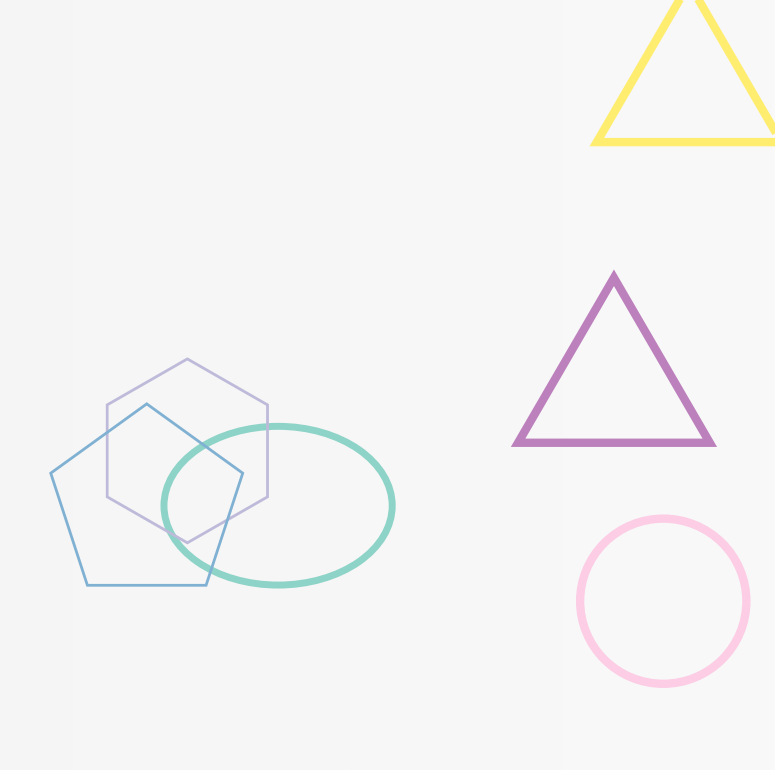[{"shape": "oval", "thickness": 2.5, "radius": 0.74, "center": [0.359, 0.343]}, {"shape": "hexagon", "thickness": 1, "radius": 0.6, "center": [0.242, 0.414]}, {"shape": "pentagon", "thickness": 1, "radius": 0.65, "center": [0.189, 0.345]}, {"shape": "circle", "thickness": 3, "radius": 0.54, "center": [0.856, 0.219]}, {"shape": "triangle", "thickness": 3, "radius": 0.71, "center": [0.792, 0.496]}, {"shape": "triangle", "thickness": 3, "radius": 0.69, "center": [0.889, 0.884]}]